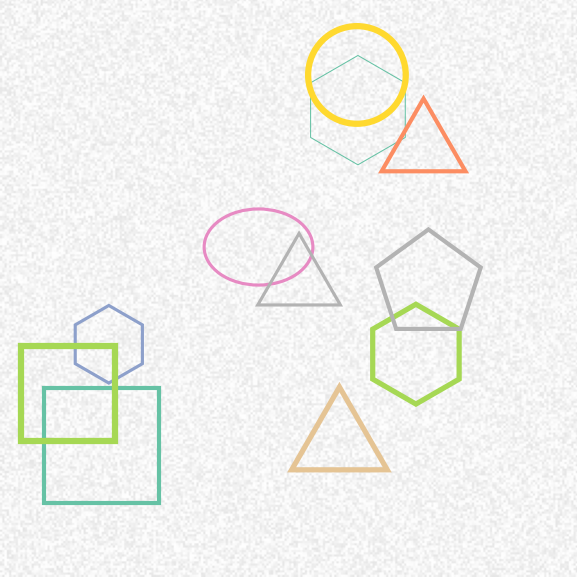[{"shape": "square", "thickness": 2, "radius": 0.5, "center": [0.176, 0.227]}, {"shape": "hexagon", "thickness": 0.5, "radius": 0.47, "center": [0.62, 0.808]}, {"shape": "triangle", "thickness": 2, "radius": 0.42, "center": [0.733, 0.744]}, {"shape": "hexagon", "thickness": 1.5, "radius": 0.34, "center": [0.188, 0.403]}, {"shape": "oval", "thickness": 1.5, "radius": 0.47, "center": [0.448, 0.571]}, {"shape": "square", "thickness": 3, "radius": 0.41, "center": [0.118, 0.318]}, {"shape": "hexagon", "thickness": 2.5, "radius": 0.43, "center": [0.72, 0.386]}, {"shape": "circle", "thickness": 3, "radius": 0.42, "center": [0.618, 0.869]}, {"shape": "triangle", "thickness": 2.5, "radius": 0.48, "center": [0.588, 0.233]}, {"shape": "pentagon", "thickness": 2, "radius": 0.48, "center": [0.742, 0.507]}, {"shape": "triangle", "thickness": 1.5, "radius": 0.41, "center": [0.518, 0.512]}]